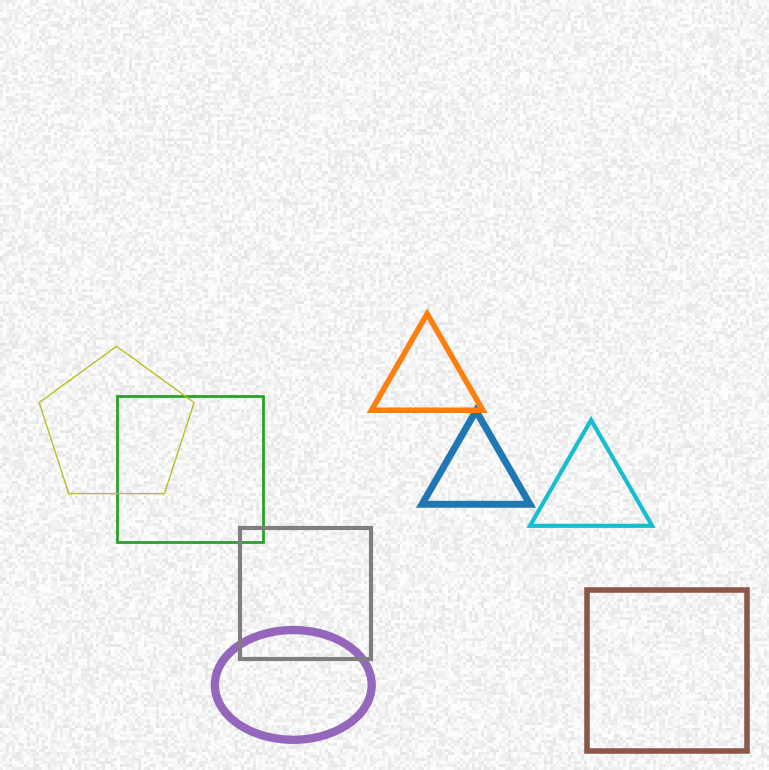[{"shape": "triangle", "thickness": 2.5, "radius": 0.4, "center": [0.618, 0.386]}, {"shape": "triangle", "thickness": 2, "radius": 0.42, "center": [0.555, 0.509]}, {"shape": "square", "thickness": 1, "radius": 0.48, "center": [0.247, 0.391]}, {"shape": "oval", "thickness": 3, "radius": 0.51, "center": [0.381, 0.111]}, {"shape": "square", "thickness": 2, "radius": 0.52, "center": [0.866, 0.129]}, {"shape": "square", "thickness": 1.5, "radius": 0.43, "center": [0.397, 0.229]}, {"shape": "pentagon", "thickness": 0.5, "radius": 0.53, "center": [0.151, 0.445]}, {"shape": "triangle", "thickness": 1.5, "radius": 0.46, "center": [0.768, 0.363]}]